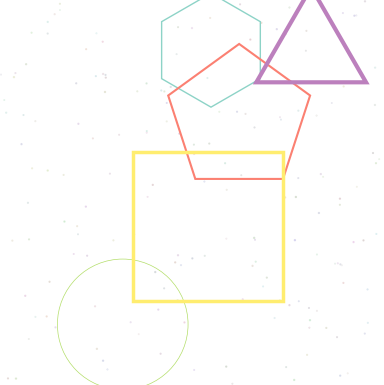[{"shape": "hexagon", "thickness": 1, "radius": 0.74, "center": [0.548, 0.87]}, {"shape": "pentagon", "thickness": 1.5, "radius": 0.97, "center": [0.621, 0.692]}, {"shape": "circle", "thickness": 0.5, "radius": 0.85, "center": [0.319, 0.157]}, {"shape": "triangle", "thickness": 3, "radius": 0.82, "center": [0.808, 0.868]}, {"shape": "square", "thickness": 2.5, "radius": 0.97, "center": [0.54, 0.412]}]